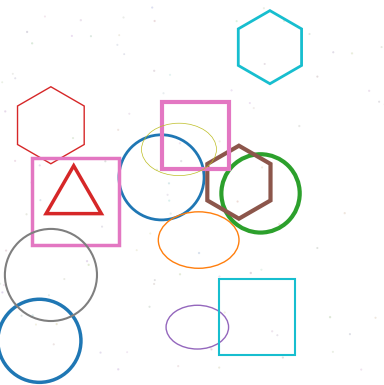[{"shape": "circle", "thickness": 2.5, "radius": 0.54, "center": [0.102, 0.115]}, {"shape": "circle", "thickness": 2, "radius": 0.55, "center": [0.419, 0.539]}, {"shape": "oval", "thickness": 1, "radius": 0.52, "center": [0.516, 0.377]}, {"shape": "circle", "thickness": 3, "radius": 0.51, "center": [0.677, 0.498]}, {"shape": "hexagon", "thickness": 1, "radius": 0.5, "center": [0.132, 0.675]}, {"shape": "triangle", "thickness": 2.5, "radius": 0.41, "center": [0.191, 0.487]}, {"shape": "oval", "thickness": 1, "radius": 0.41, "center": [0.513, 0.15]}, {"shape": "hexagon", "thickness": 3, "radius": 0.47, "center": [0.621, 0.527]}, {"shape": "square", "thickness": 2.5, "radius": 0.57, "center": [0.195, 0.477]}, {"shape": "square", "thickness": 3, "radius": 0.44, "center": [0.509, 0.648]}, {"shape": "circle", "thickness": 1.5, "radius": 0.6, "center": [0.132, 0.286]}, {"shape": "oval", "thickness": 0.5, "radius": 0.49, "center": [0.465, 0.612]}, {"shape": "square", "thickness": 1.5, "radius": 0.5, "center": [0.667, 0.176]}, {"shape": "hexagon", "thickness": 2, "radius": 0.47, "center": [0.701, 0.877]}]